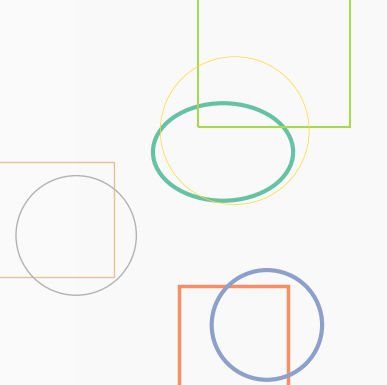[{"shape": "oval", "thickness": 3, "radius": 0.9, "center": [0.576, 0.605]}, {"shape": "square", "thickness": 2.5, "radius": 0.7, "center": [0.603, 0.116]}, {"shape": "circle", "thickness": 3, "radius": 0.71, "center": [0.689, 0.156]}, {"shape": "square", "thickness": 1.5, "radius": 0.98, "center": [0.706, 0.867]}, {"shape": "circle", "thickness": 0.5, "radius": 0.96, "center": [0.606, 0.661]}, {"shape": "square", "thickness": 1, "radius": 0.75, "center": [0.144, 0.429]}, {"shape": "circle", "thickness": 1, "radius": 0.78, "center": [0.197, 0.388]}]